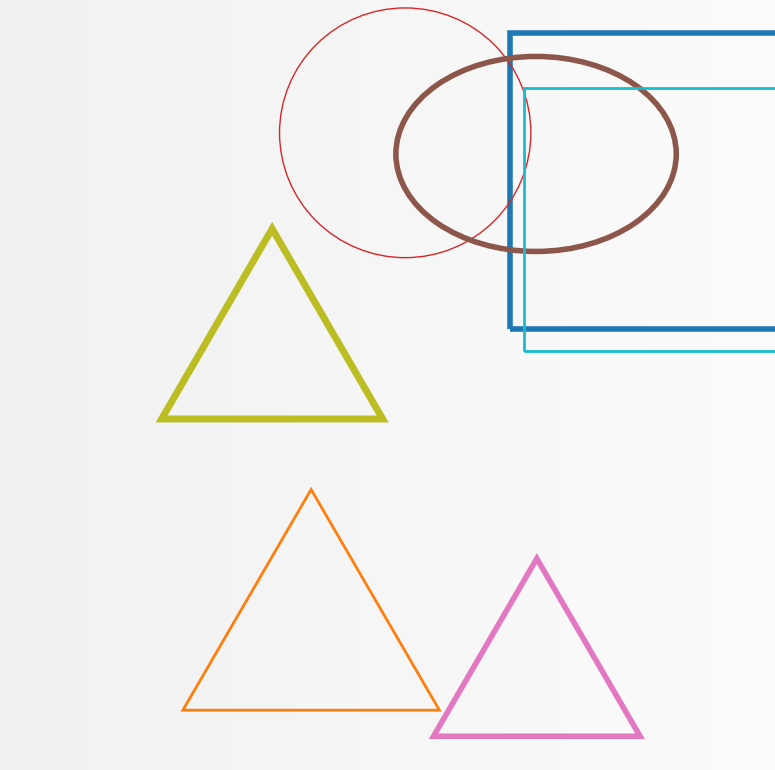[{"shape": "square", "thickness": 2, "radius": 0.96, "center": [0.851, 0.765]}, {"shape": "triangle", "thickness": 1, "radius": 0.96, "center": [0.401, 0.173]}, {"shape": "circle", "thickness": 0.5, "radius": 0.81, "center": [0.523, 0.828]}, {"shape": "oval", "thickness": 2, "radius": 0.9, "center": [0.692, 0.8]}, {"shape": "triangle", "thickness": 2, "radius": 0.77, "center": [0.693, 0.121]}, {"shape": "triangle", "thickness": 2.5, "radius": 0.82, "center": [0.351, 0.538]}, {"shape": "square", "thickness": 1, "radius": 0.85, "center": [0.847, 0.715]}]